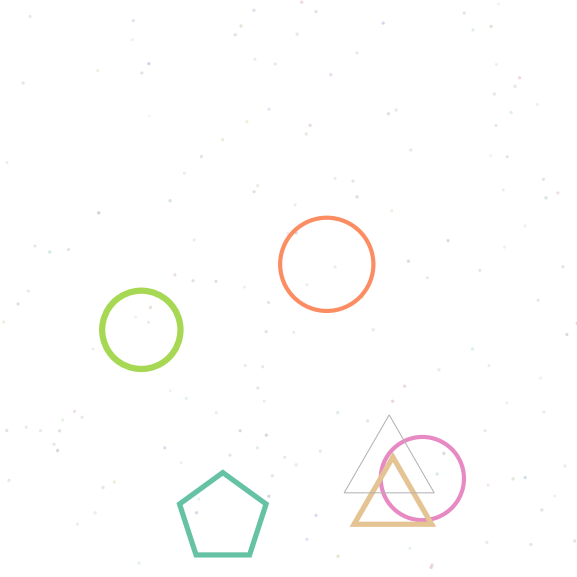[{"shape": "pentagon", "thickness": 2.5, "radius": 0.39, "center": [0.386, 0.102]}, {"shape": "circle", "thickness": 2, "radius": 0.4, "center": [0.566, 0.541]}, {"shape": "circle", "thickness": 2, "radius": 0.36, "center": [0.731, 0.17]}, {"shape": "circle", "thickness": 3, "radius": 0.34, "center": [0.245, 0.428]}, {"shape": "triangle", "thickness": 2.5, "radius": 0.39, "center": [0.68, 0.13]}, {"shape": "triangle", "thickness": 0.5, "radius": 0.45, "center": [0.674, 0.191]}]